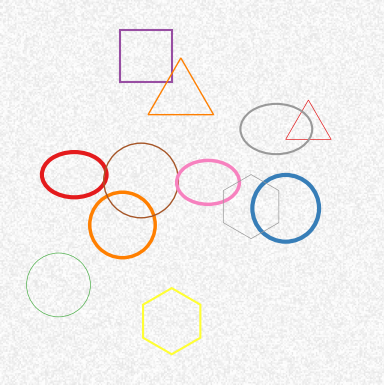[{"shape": "oval", "thickness": 3, "radius": 0.42, "center": [0.193, 0.546]}, {"shape": "triangle", "thickness": 0.5, "radius": 0.34, "center": [0.801, 0.672]}, {"shape": "circle", "thickness": 3, "radius": 0.43, "center": [0.742, 0.459]}, {"shape": "circle", "thickness": 0.5, "radius": 0.41, "center": [0.152, 0.26]}, {"shape": "square", "thickness": 1.5, "radius": 0.34, "center": [0.38, 0.855]}, {"shape": "triangle", "thickness": 1, "radius": 0.49, "center": [0.47, 0.751]}, {"shape": "circle", "thickness": 2.5, "radius": 0.43, "center": [0.318, 0.416]}, {"shape": "hexagon", "thickness": 1.5, "radius": 0.43, "center": [0.446, 0.166]}, {"shape": "circle", "thickness": 1, "radius": 0.48, "center": [0.366, 0.531]}, {"shape": "oval", "thickness": 2.5, "radius": 0.41, "center": [0.54, 0.526]}, {"shape": "oval", "thickness": 1.5, "radius": 0.47, "center": [0.718, 0.665]}, {"shape": "hexagon", "thickness": 0.5, "radius": 0.42, "center": [0.652, 0.463]}]